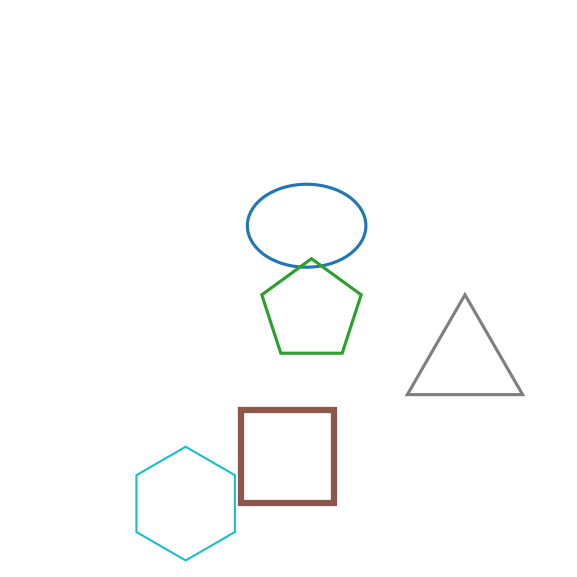[{"shape": "oval", "thickness": 1.5, "radius": 0.51, "center": [0.531, 0.608]}, {"shape": "pentagon", "thickness": 1.5, "radius": 0.45, "center": [0.539, 0.461]}, {"shape": "square", "thickness": 3, "radius": 0.4, "center": [0.498, 0.209]}, {"shape": "triangle", "thickness": 1.5, "radius": 0.58, "center": [0.805, 0.373]}, {"shape": "hexagon", "thickness": 1, "radius": 0.49, "center": [0.321, 0.127]}]